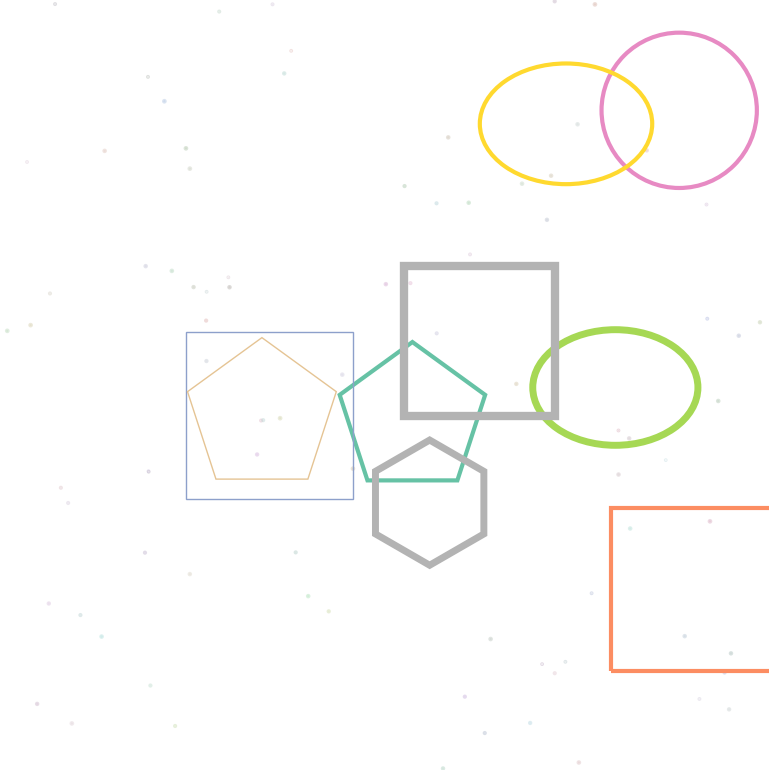[{"shape": "pentagon", "thickness": 1.5, "radius": 0.5, "center": [0.536, 0.456]}, {"shape": "square", "thickness": 1.5, "radius": 0.53, "center": [0.899, 0.234]}, {"shape": "square", "thickness": 0.5, "radius": 0.54, "center": [0.35, 0.46]}, {"shape": "circle", "thickness": 1.5, "radius": 0.5, "center": [0.882, 0.857]}, {"shape": "oval", "thickness": 2.5, "radius": 0.54, "center": [0.799, 0.497]}, {"shape": "oval", "thickness": 1.5, "radius": 0.56, "center": [0.735, 0.839]}, {"shape": "pentagon", "thickness": 0.5, "radius": 0.51, "center": [0.34, 0.46]}, {"shape": "square", "thickness": 3, "radius": 0.49, "center": [0.623, 0.557]}, {"shape": "hexagon", "thickness": 2.5, "radius": 0.41, "center": [0.558, 0.347]}]